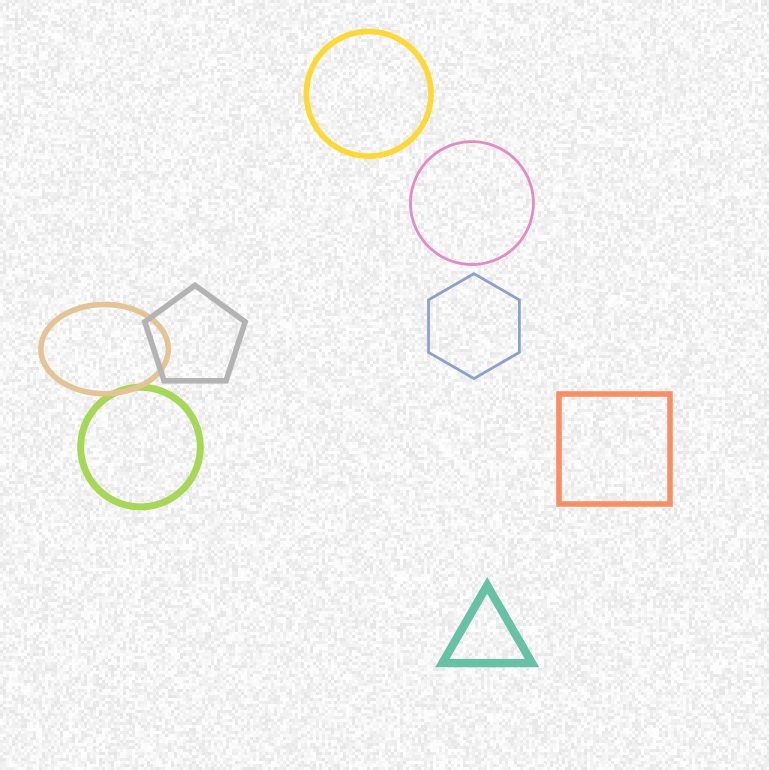[{"shape": "triangle", "thickness": 3, "radius": 0.34, "center": [0.633, 0.173]}, {"shape": "square", "thickness": 2, "radius": 0.36, "center": [0.798, 0.417]}, {"shape": "hexagon", "thickness": 1, "radius": 0.34, "center": [0.616, 0.576]}, {"shape": "circle", "thickness": 1, "radius": 0.4, "center": [0.613, 0.736]}, {"shape": "circle", "thickness": 2.5, "radius": 0.39, "center": [0.182, 0.419]}, {"shape": "circle", "thickness": 2, "radius": 0.4, "center": [0.479, 0.878]}, {"shape": "oval", "thickness": 2, "radius": 0.41, "center": [0.136, 0.547]}, {"shape": "pentagon", "thickness": 2, "radius": 0.34, "center": [0.253, 0.561]}]